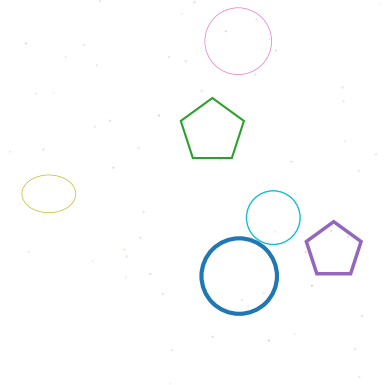[{"shape": "circle", "thickness": 3, "radius": 0.49, "center": [0.621, 0.283]}, {"shape": "pentagon", "thickness": 1.5, "radius": 0.43, "center": [0.552, 0.659]}, {"shape": "pentagon", "thickness": 2.5, "radius": 0.37, "center": [0.867, 0.349]}, {"shape": "circle", "thickness": 0.5, "radius": 0.43, "center": [0.619, 0.893]}, {"shape": "oval", "thickness": 0.5, "radius": 0.35, "center": [0.127, 0.496]}, {"shape": "circle", "thickness": 1, "radius": 0.35, "center": [0.71, 0.435]}]